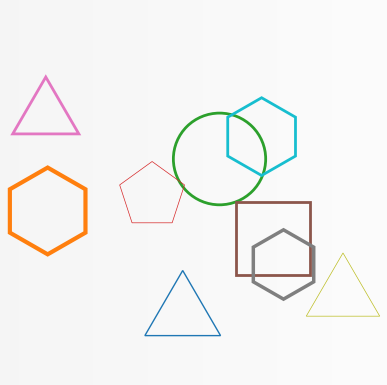[{"shape": "triangle", "thickness": 1, "radius": 0.56, "center": [0.472, 0.185]}, {"shape": "hexagon", "thickness": 3, "radius": 0.56, "center": [0.123, 0.452]}, {"shape": "circle", "thickness": 2, "radius": 0.6, "center": [0.567, 0.587]}, {"shape": "pentagon", "thickness": 0.5, "radius": 0.44, "center": [0.393, 0.492]}, {"shape": "square", "thickness": 2, "radius": 0.48, "center": [0.704, 0.38]}, {"shape": "triangle", "thickness": 2, "radius": 0.49, "center": [0.118, 0.701]}, {"shape": "hexagon", "thickness": 2.5, "radius": 0.45, "center": [0.732, 0.313]}, {"shape": "triangle", "thickness": 0.5, "radius": 0.55, "center": [0.885, 0.234]}, {"shape": "hexagon", "thickness": 2, "radius": 0.5, "center": [0.675, 0.645]}]